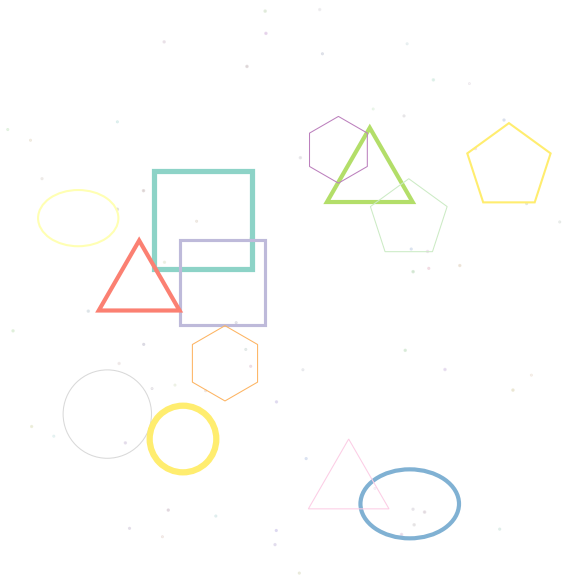[{"shape": "square", "thickness": 2.5, "radius": 0.42, "center": [0.352, 0.618]}, {"shape": "oval", "thickness": 1, "radius": 0.35, "center": [0.135, 0.621]}, {"shape": "square", "thickness": 1.5, "radius": 0.37, "center": [0.385, 0.51]}, {"shape": "triangle", "thickness": 2, "radius": 0.4, "center": [0.241, 0.502]}, {"shape": "oval", "thickness": 2, "radius": 0.43, "center": [0.709, 0.127]}, {"shape": "hexagon", "thickness": 0.5, "radius": 0.33, "center": [0.39, 0.37]}, {"shape": "triangle", "thickness": 2, "radius": 0.43, "center": [0.64, 0.692]}, {"shape": "triangle", "thickness": 0.5, "radius": 0.4, "center": [0.604, 0.158]}, {"shape": "circle", "thickness": 0.5, "radius": 0.38, "center": [0.186, 0.282]}, {"shape": "hexagon", "thickness": 0.5, "radius": 0.29, "center": [0.586, 0.74]}, {"shape": "pentagon", "thickness": 0.5, "radius": 0.35, "center": [0.708, 0.62]}, {"shape": "circle", "thickness": 3, "radius": 0.29, "center": [0.317, 0.239]}, {"shape": "pentagon", "thickness": 1, "radius": 0.38, "center": [0.881, 0.71]}]